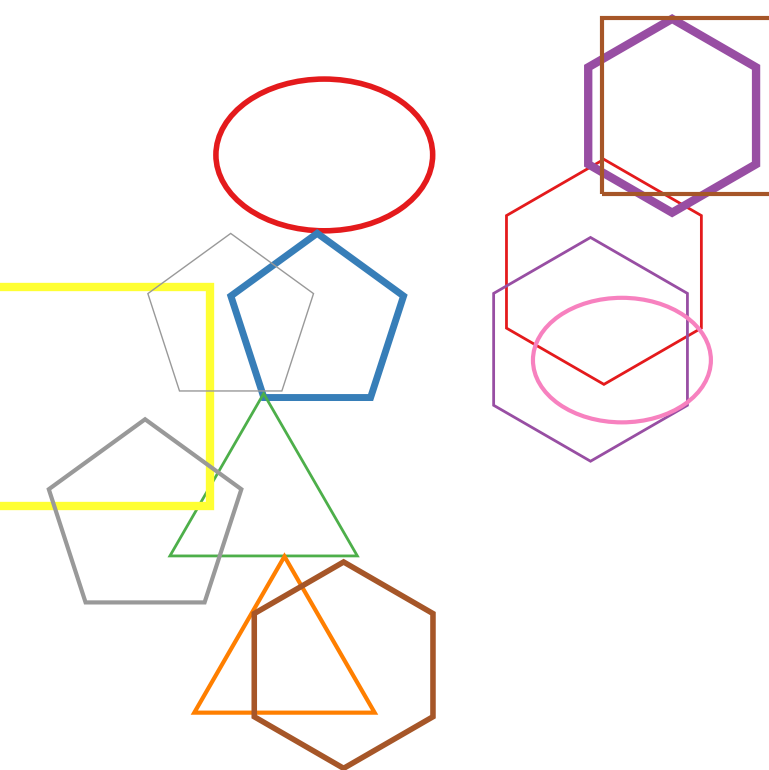[{"shape": "hexagon", "thickness": 1, "radius": 0.73, "center": [0.784, 0.647]}, {"shape": "oval", "thickness": 2, "radius": 0.7, "center": [0.421, 0.799]}, {"shape": "pentagon", "thickness": 2.5, "radius": 0.59, "center": [0.412, 0.579]}, {"shape": "triangle", "thickness": 1, "radius": 0.7, "center": [0.342, 0.348]}, {"shape": "hexagon", "thickness": 1, "radius": 0.73, "center": [0.767, 0.546]}, {"shape": "hexagon", "thickness": 3, "radius": 0.63, "center": [0.873, 0.85]}, {"shape": "triangle", "thickness": 1.5, "radius": 0.68, "center": [0.369, 0.142]}, {"shape": "square", "thickness": 3, "radius": 0.71, "center": [0.131, 0.485]}, {"shape": "hexagon", "thickness": 2, "radius": 0.67, "center": [0.446, 0.136]}, {"shape": "square", "thickness": 1.5, "radius": 0.57, "center": [0.896, 0.862]}, {"shape": "oval", "thickness": 1.5, "radius": 0.58, "center": [0.808, 0.532]}, {"shape": "pentagon", "thickness": 0.5, "radius": 0.57, "center": [0.3, 0.584]}, {"shape": "pentagon", "thickness": 1.5, "radius": 0.66, "center": [0.188, 0.324]}]